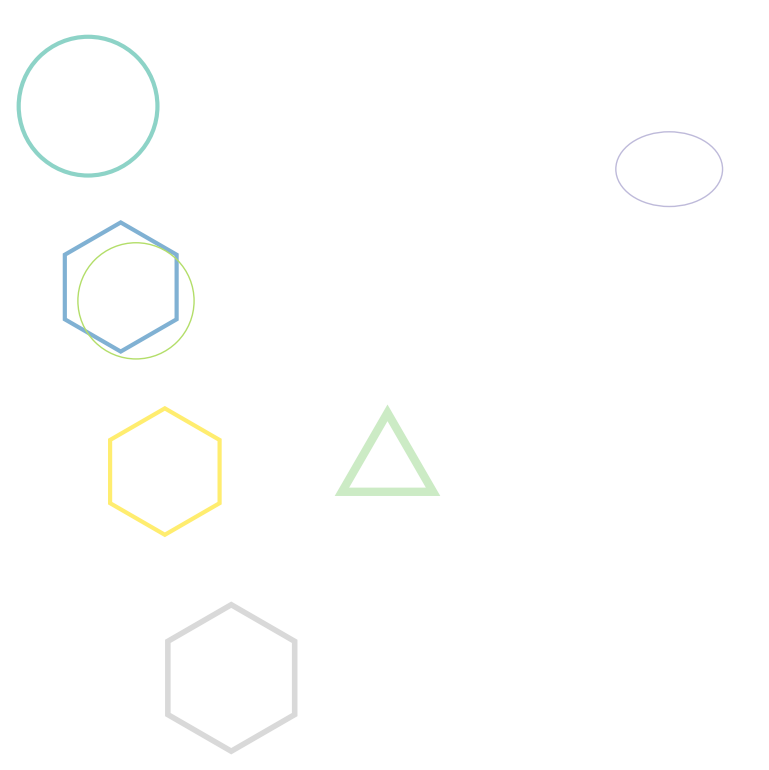[{"shape": "circle", "thickness": 1.5, "radius": 0.45, "center": [0.114, 0.862]}, {"shape": "oval", "thickness": 0.5, "radius": 0.35, "center": [0.869, 0.78]}, {"shape": "hexagon", "thickness": 1.5, "radius": 0.42, "center": [0.157, 0.627]}, {"shape": "circle", "thickness": 0.5, "radius": 0.38, "center": [0.177, 0.609]}, {"shape": "hexagon", "thickness": 2, "radius": 0.48, "center": [0.3, 0.12]}, {"shape": "triangle", "thickness": 3, "radius": 0.34, "center": [0.503, 0.395]}, {"shape": "hexagon", "thickness": 1.5, "radius": 0.41, "center": [0.214, 0.388]}]